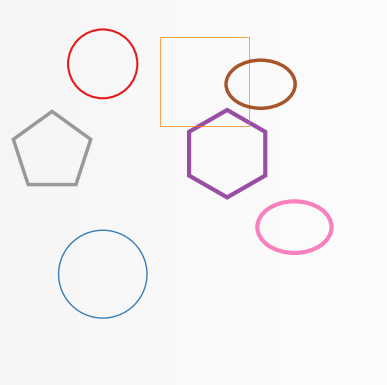[{"shape": "circle", "thickness": 1.5, "radius": 0.45, "center": [0.265, 0.834]}, {"shape": "circle", "thickness": 1, "radius": 0.57, "center": [0.265, 0.288]}, {"shape": "hexagon", "thickness": 3, "radius": 0.57, "center": [0.586, 0.601]}, {"shape": "square", "thickness": 0.5, "radius": 0.57, "center": [0.528, 0.788]}, {"shape": "oval", "thickness": 2.5, "radius": 0.45, "center": [0.673, 0.781]}, {"shape": "oval", "thickness": 3, "radius": 0.48, "center": [0.76, 0.41]}, {"shape": "pentagon", "thickness": 2.5, "radius": 0.52, "center": [0.134, 0.606]}]